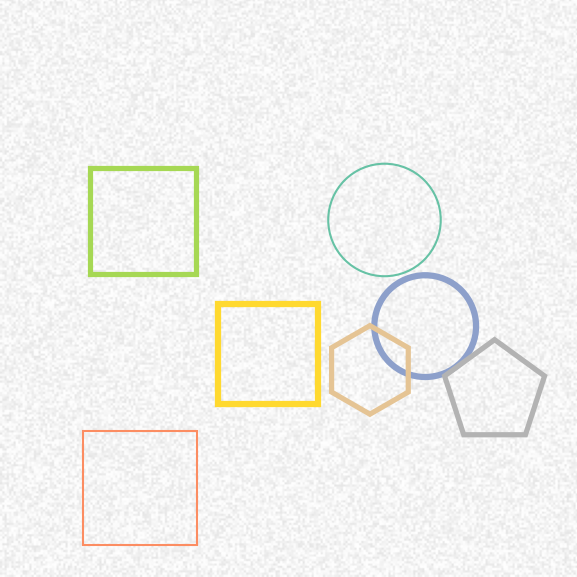[{"shape": "circle", "thickness": 1, "radius": 0.49, "center": [0.666, 0.618]}, {"shape": "square", "thickness": 1, "radius": 0.49, "center": [0.242, 0.154]}, {"shape": "circle", "thickness": 3, "radius": 0.44, "center": [0.736, 0.434]}, {"shape": "square", "thickness": 2.5, "radius": 0.46, "center": [0.248, 0.616]}, {"shape": "square", "thickness": 3, "radius": 0.43, "center": [0.464, 0.386]}, {"shape": "hexagon", "thickness": 2.5, "radius": 0.38, "center": [0.641, 0.359]}, {"shape": "pentagon", "thickness": 2.5, "radius": 0.45, "center": [0.856, 0.32]}]